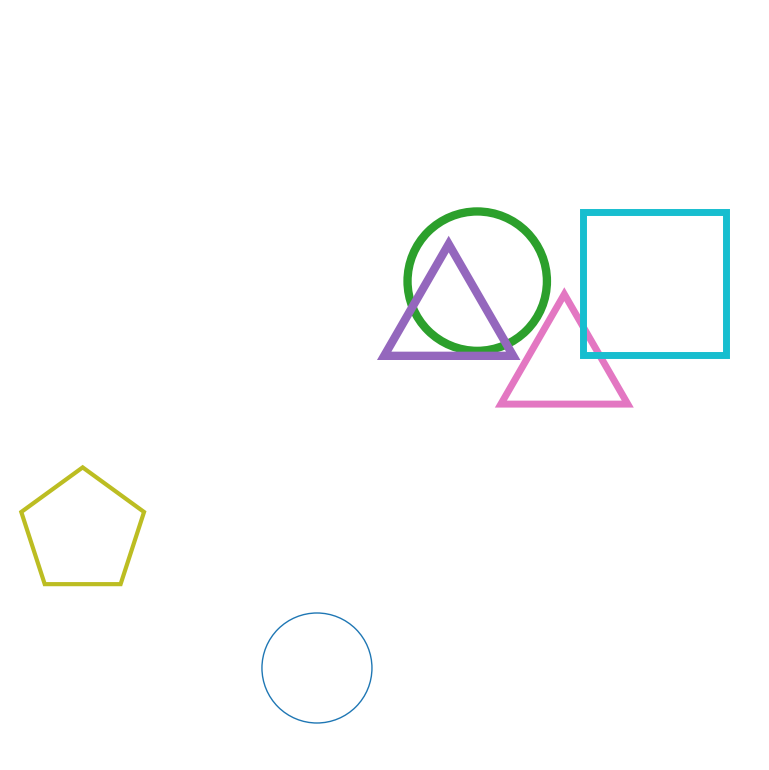[{"shape": "circle", "thickness": 0.5, "radius": 0.36, "center": [0.412, 0.132]}, {"shape": "circle", "thickness": 3, "radius": 0.45, "center": [0.62, 0.635]}, {"shape": "triangle", "thickness": 3, "radius": 0.48, "center": [0.583, 0.586]}, {"shape": "triangle", "thickness": 2.5, "radius": 0.48, "center": [0.733, 0.523]}, {"shape": "pentagon", "thickness": 1.5, "radius": 0.42, "center": [0.107, 0.309]}, {"shape": "square", "thickness": 2.5, "radius": 0.47, "center": [0.85, 0.632]}]